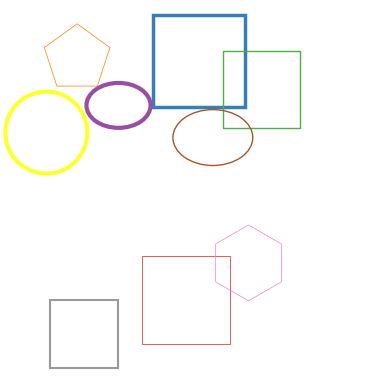[{"shape": "square", "thickness": 0.5, "radius": 0.57, "center": [0.483, 0.22]}, {"shape": "square", "thickness": 2.5, "radius": 0.6, "center": [0.517, 0.841]}, {"shape": "square", "thickness": 1, "radius": 0.5, "center": [0.68, 0.768]}, {"shape": "oval", "thickness": 3, "radius": 0.42, "center": [0.308, 0.726]}, {"shape": "pentagon", "thickness": 0.5, "radius": 0.45, "center": [0.2, 0.849]}, {"shape": "circle", "thickness": 3, "radius": 0.53, "center": [0.12, 0.656]}, {"shape": "oval", "thickness": 1, "radius": 0.52, "center": [0.553, 0.643]}, {"shape": "hexagon", "thickness": 0.5, "radius": 0.49, "center": [0.645, 0.317]}, {"shape": "square", "thickness": 1.5, "radius": 0.44, "center": [0.219, 0.132]}]